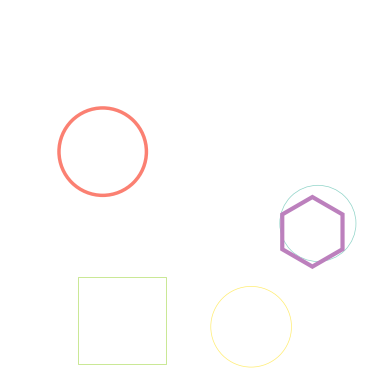[{"shape": "circle", "thickness": 0.5, "radius": 0.49, "center": [0.826, 0.42]}, {"shape": "circle", "thickness": 2.5, "radius": 0.57, "center": [0.267, 0.606]}, {"shape": "square", "thickness": 0.5, "radius": 0.57, "center": [0.316, 0.167]}, {"shape": "hexagon", "thickness": 3, "radius": 0.45, "center": [0.811, 0.398]}, {"shape": "circle", "thickness": 0.5, "radius": 0.52, "center": [0.652, 0.151]}]